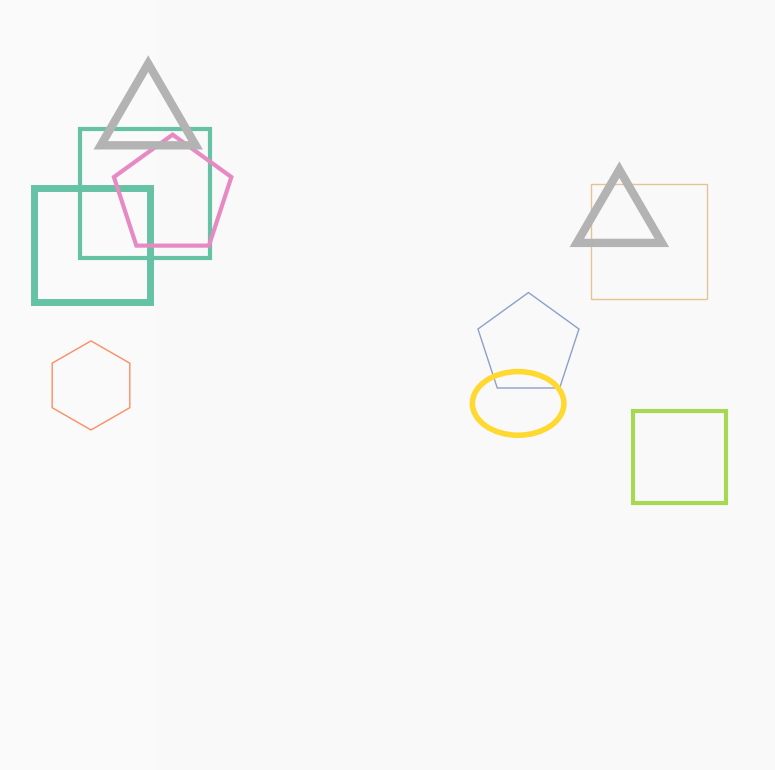[{"shape": "square", "thickness": 2.5, "radius": 0.37, "center": [0.118, 0.682]}, {"shape": "square", "thickness": 1.5, "radius": 0.42, "center": [0.187, 0.749]}, {"shape": "hexagon", "thickness": 0.5, "radius": 0.29, "center": [0.117, 0.499]}, {"shape": "pentagon", "thickness": 0.5, "radius": 0.34, "center": [0.682, 0.552]}, {"shape": "pentagon", "thickness": 1.5, "radius": 0.4, "center": [0.223, 0.745]}, {"shape": "square", "thickness": 1.5, "radius": 0.3, "center": [0.877, 0.406]}, {"shape": "oval", "thickness": 2, "radius": 0.3, "center": [0.669, 0.476]}, {"shape": "square", "thickness": 0.5, "radius": 0.37, "center": [0.837, 0.686]}, {"shape": "triangle", "thickness": 3, "radius": 0.32, "center": [0.799, 0.716]}, {"shape": "triangle", "thickness": 3, "radius": 0.35, "center": [0.191, 0.847]}]